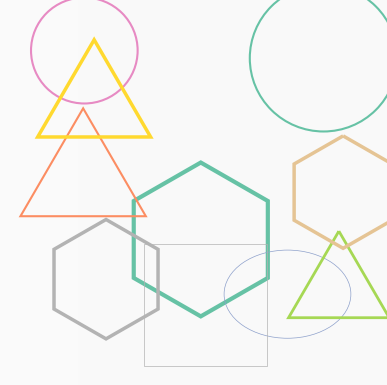[{"shape": "circle", "thickness": 1.5, "radius": 0.95, "center": [0.835, 0.849]}, {"shape": "hexagon", "thickness": 3, "radius": 1.0, "center": [0.518, 0.378]}, {"shape": "triangle", "thickness": 1.5, "radius": 0.93, "center": [0.215, 0.532]}, {"shape": "oval", "thickness": 0.5, "radius": 0.82, "center": [0.742, 0.236]}, {"shape": "circle", "thickness": 1.5, "radius": 0.69, "center": [0.218, 0.869]}, {"shape": "triangle", "thickness": 2, "radius": 0.75, "center": [0.875, 0.25]}, {"shape": "triangle", "thickness": 2.5, "radius": 0.84, "center": [0.243, 0.728]}, {"shape": "hexagon", "thickness": 2.5, "radius": 0.73, "center": [0.885, 0.501]}, {"shape": "square", "thickness": 0.5, "radius": 0.79, "center": [0.53, 0.208]}, {"shape": "hexagon", "thickness": 2.5, "radius": 0.77, "center": [0.274, 0.275]}]